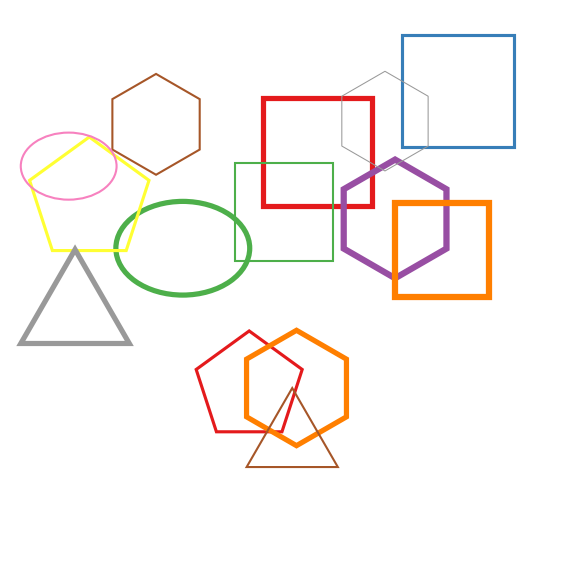[{"shape": "square", "thickness": 2.5, "radius": 0.47, "center": [0.55, 0.736]}, {"shape": "pentagon", "thickness": 1.5, "radius": 0.48, "center": [0.431, 0.33]}, {"shape": "square", "thickness": 1.5, "radius": 0.49, "center": [0.793, 0.842]}, {"shape": "square", "thickness": 1, "radius": 0.42, "center": [0.492, 0.632]}, {"shape": "oval", "thickness": 2.5, "radius": 0.58, "center": [0.317, 0.569]}, {"shape": "hexagon", "thickness": 3, "radius": 0.51, "center": [0.684, 0.62]}, {"shape": "hexagon", "thickness": 2.5, "radius": 0.5, "center": [0.513, 0.327]}, {"shape": "square", "thickness": 3, "radius": 0.4, "center": [0.766, 0.566]}, {"shape": "pentagon", "thickness": 1.5, "radius": 0.54, "center": [0.155, 0.653]}, {"shape": "triangle", "thickness": 1, "radius": 0.46, "center": [0.506, 0.236]}, {"shape": "hexagon", "thickness": 1, "radius": 0.44, "center": [0.27, 0.784]}, {"shape": "oval", "thickness": 1, "radius": 0.41, "center": [0.119, 0.711]}, {"shape": "hexagon", "thickness": 0.5, "radius": 0.43, "center": [0.667, 0.789]}, {"shape": "triangle", "thickness": 2.5, "radius": 0.54, "center": [0.13, 0.459]}]